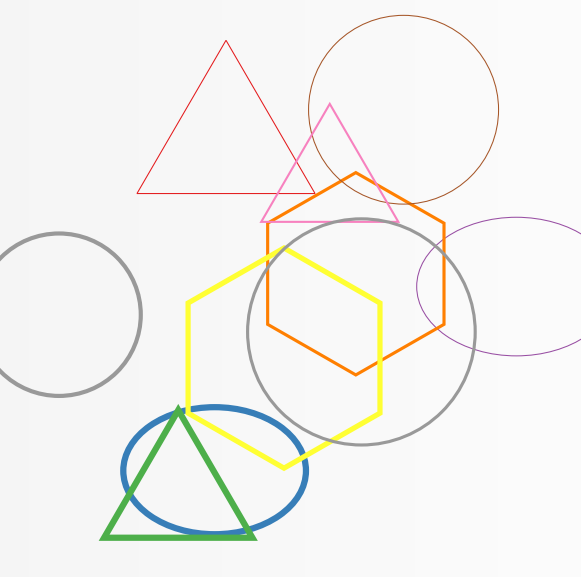[{"shape": "triangle", "thickness": 0.5, "radius": 0.88, "center": [0.389, 0.752]}, {"shape": "oval", "thickness": 3, "radius": 0.79, "center": [0.369, 0.184]}, {"shape": "triangle", "thickness": 3, "radius": 0.74, "center": [0.307, 0.142]}, {"shape": "oval", "thickness": 0.5, "radius": 0.86, "center": [0.888, 0.503]}, {"shape": "hexagon", "thickness": 1.5, "radius": 0.88, "center": [0.612, 0.525]}, {"shape": "hexagon", "thickness": 2.5, "radius": 0.95, "center": [0.489, 0.379]}, {"shape": "circle", "thickness": 0.5, "radius": 0.82, "center": [0.694, 0.809]}, {"shape": "triangle", "thickness": 1, "radius": 0.68, "center": [0.567, 0.683]}, {"shape": "circle", "thickness": 1.5, "radius": 0.98, "center": [0.622, 0.424]}, {"shape": "circle", "thickness": 2, "radius": 0.7, "center": [0.102, 0.454]}]